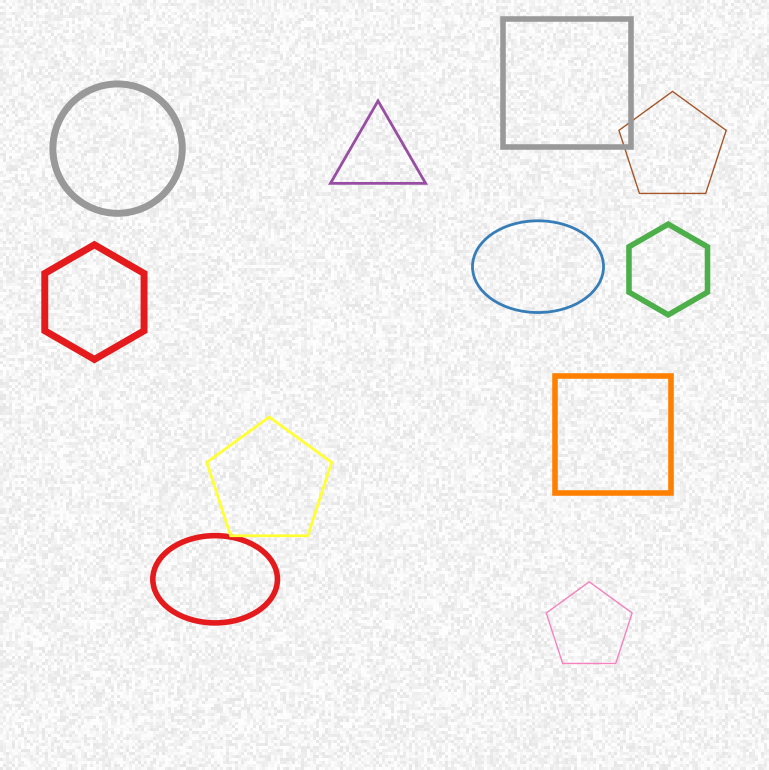[{"shape": "oval", "thickness": 2, "radius": 0.4, "center": [0.279, 0.248]}, {"shape": "hexagon", "thickness": 2.5, "radius": 0.37, "center": [0.123, 0.608]}, {"shape": "oval", "thickness": 1, "radius": 0.43, "center": [0.699, 0.654]}, {"shape": "hexagon", "thickness": 2, "radius": 0.29, "center": [0.868, 0.65]}, {"shape": "triangle", "thickness": 1, "radius": 0.36, "center": [0.491, 0.798]}, {"shape": "square", "thickness": 2, "radius": 0.38, "center": [0.796, 0.436]}, {"shape": "pentagon", "thickness": 1, "radius": 0.43, "center": [0.35, 0.373]}, {"shape": "pentagon", "thickness": 0.5, "radius": 0.37, "center": [0.873, 0.808]}, {"shape": "pentagon", "thickness": 0.5, "radius": 0.29, "center": [0.765, 0.186]}, {"shape": "circle", "thickness": 2.5, "radius": 0.42, "center": [0.153, 0.807]}, {"shape": "square", "thickness": 2, "radius": 0.42, "center": [0.736, 0.893]}]